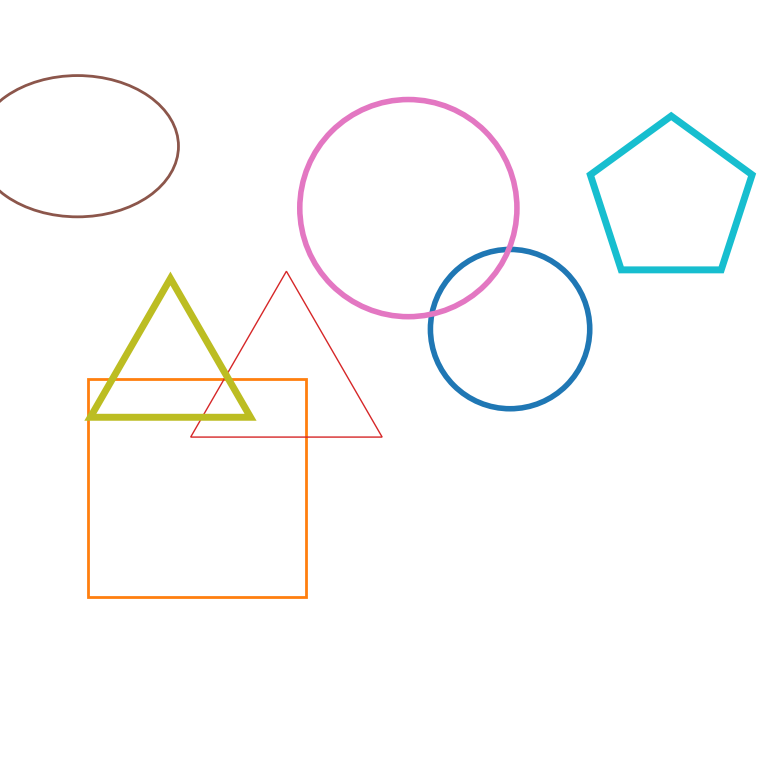[{"shape": "circle", "thickness": 2, "radius": 0.52, "center": [0.662, 0.573]}, {"shape": "square", "thickness": 1, "radius": 0.71, "center": [0.256, 0.366]}, {"shape": "triangle", "thickness": 0.5, "radius": 0.72, "center": [0.372, 0.504]}, {"shape": "oval", "thickness": 1, "radius": 0.66, "center": [0.101, 0.81]}, {"shape": "circle", "thickness": 2, "radius": 0.71, "center": [0.53, 0.73]}, {"shape": "triangle", "thickness": 2.5, "radius": 0.6, "center": [0.221, 0.518]}, {"shape": "pentagon", "thickness": 2.5, "radius": 0.55, "center": [0.872, 0.739]}]